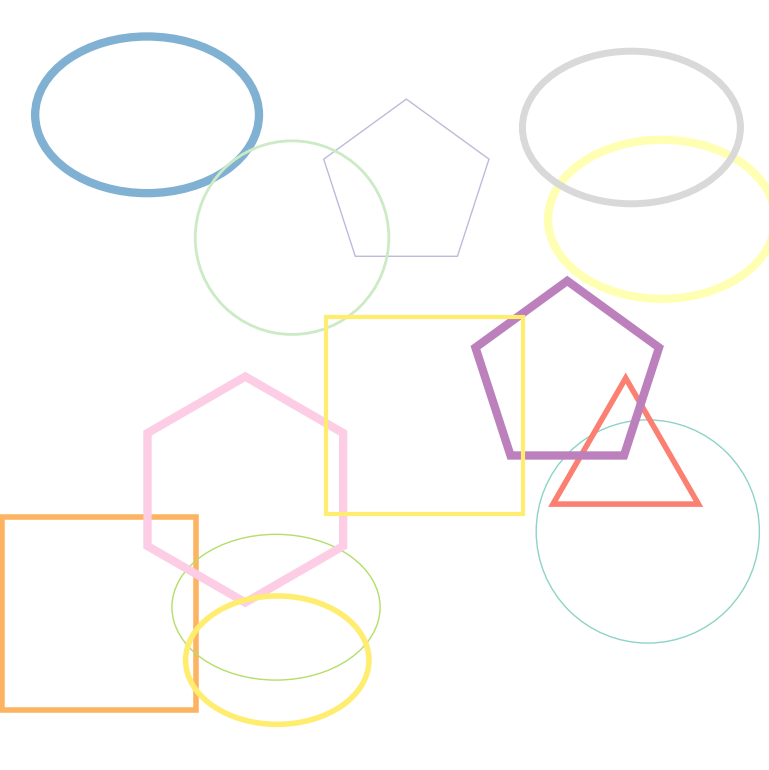[{"shape": "circle", "thickness": 0.5, "radius": 0.72, "center": [0.841, 0.31]}, {"shape": "oval", "thickness": 3, "radius": 0.74, "center": [0.859, 0.715]}, {"shape": "pentagon", "thickness": 0.5, "radius": 0.56, "center": [0.528, 0.758]}, {"shape": "triangle", "thickness": 2, "radius": 0.55, "center": [0.813, 0.4]}, {"shape": "oval", "thickness": 3, "radius": 0.73, "center": [0.191, 0.851]}, {"shape": "square", "thickness": 2, "radius": 0.63, "center": [0.129, 0.203]}, {"shape": "oval", "thickness": 0.5, "radius": 0.68, "center": [0.358, 0.211]}, {"shape": "hexagon", "thickness": 3, "radius": 0.73, "center": [0.319, 0.364]}, {"shape": "oval", "thickness": 2.5, "radius": 0.71, "center": [0.82, 0.834]}, {"shape": "pentagon", "thickness": 3, "radius": 0.63, "center": [0.737, 0.51]}, {"shape": "circle", "thickness": 1, "radius": 0.63, "center": [0.379, 0.691]}, {"shape": "square", "thickness": 1.5, "radius": 0.64, "center": [0.552, 0.46]}, {"shape": "oval", "thickness": 2, "radius": 0.6, "center": [0.36, 0.143]}]